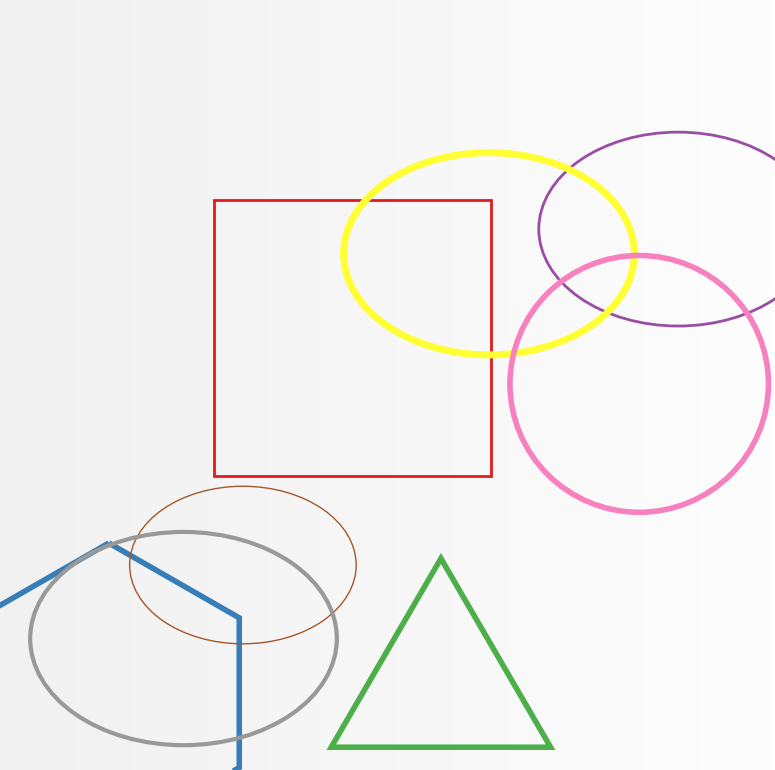[{"shape": "square", "thickness": 1, "radius": 0.89, "center": [0.455, 0.561]}, {"shape": "hexagon", "thickness": 2, "radius": 0.97, "center": [0.14, 0.1]}, {"shape": "triangle", "thickness": 2, "radius": 0.82, "center": [0.569, 0.111]}, {"shape": "oval", "thickness": 1, "radius": 0.9, "center": [0.875, 0.702]}, {"shape": "oval", "thickness": 2.5, "radius": 0.94, "center": [0.631, 0.67]}, {"shape": "oval", "thickness": 0.5, "radius": 0.73, "center": [0.313, 0.266]}, {"shape": "circle", "thickness": 2, "radius": 0.83, "center": [0.825, 0.501]}, {"shape": "oval", "thickness": 1.5, "radius": 0.99, "center": [0.237, 0.171]}]